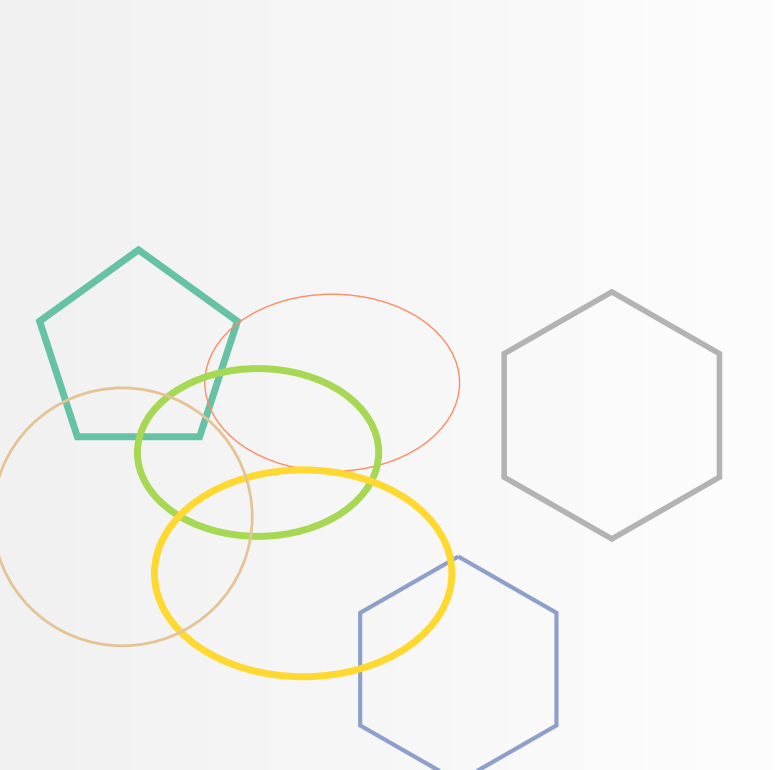[{"shape": "pentagon", "thickness": 2.5, "radius": 0.67, "center": [0.179, 0.541]}, {"shape": "oval", "thickness": 0.5, "radius": 0.82, "center": [0.429, 0.503]}, {"shape": "hexagon", "thickness": 1.5, "radius": 0.73, "center": [0.591, 0.131]}, {"shape": "oval", "thickness": 2.5, "radius": 0.78, "center": [0.333, 0.412]}, {"shape": "oval", "thickness": 2.5, "radius": 0.96, "center": [0.391, 0.255]}, {"shape": "circle", "thickness": 1, "radius": 0.84, "center": [0.158, 0.329]}, {"shape": "hexagon", "thickness": 2, "radius": 0.8, "center": [0.789, 0.46]}]